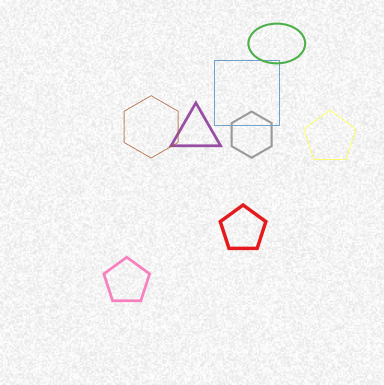[{"shape": "pentagon", "thickness": 2.5, "radius": 0.31, "center": [0.631, 0.405]}, {"shape": "square", "thickness": 0.5, "radius": 0.42, "center": [0.641, 0.76]}, {"shape": "oval", "thickness": 1.5, "radius": 0.37, "center": [0.719, 0.887]}, {"shape": "triangle", "thickness": 2, "radius": 0.37, "center": [0.509, 0.658]}, {"shape": "pentagon", "thickness": 0.5, "radius": 0.35, "center": [0.857, 0.643]}, {"shape": "hexagon", "thickness": 0.5, "radius": 0.4, "center": [0.392, 0.671]}, {"shape": "pentagon", "thickness": 2, "radius": 0.31, "center": [0.329, 0.269]}, {"shape": "hexagon", "thickness": 1.5, "radius": 0.3, "center": [0.654, 0.65]}]